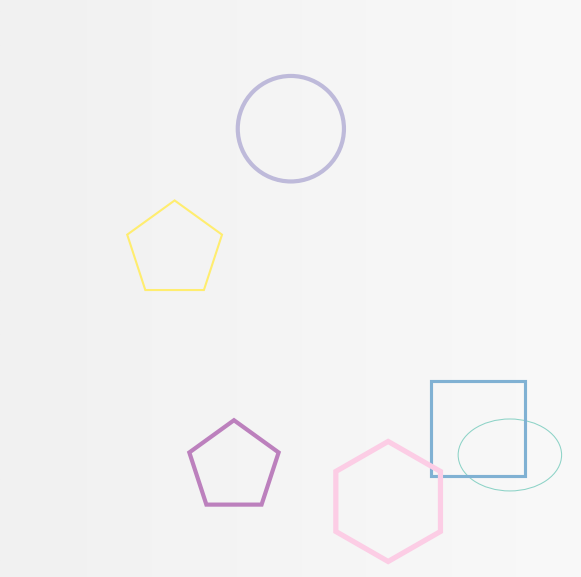[{"shape": "oval", "thickness": 0.5, "radius": 0.44, "center": [0.877, 0.211]}, {"shape": "circle", "thickness": 2, "radius": 0.46, "center": [0.5, 0.776]}, {"shape": "square", "thickness": 1.5, "radius": 0.41, "center": [0.822, 0.257]}, {"shape": "hexagon", "thickness": 2.5, "radius": 0.52, "center": [0.668, 0.131]}, {"shape": "pentagon", "thickness": 2, "radius": 0.4, "center": [0.403, 0.191]}, {"shape": "pentagon", "thickness": 1, "radius": 0.43, "center": [0.3, 0.566]}]